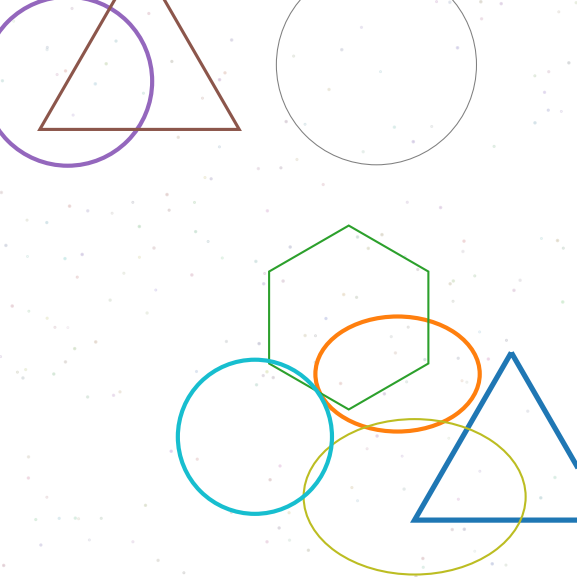[{"shape": "triangle", "thickness": 2.5, "radius": 0.97, "center": [0.885, 0.195]}, {"shape": "oval", "thickness": 2, "radius": 0.71, "center": [0.688, 0.351]}, {"shape": "hexagon", "thickness": 1, "radius": 0.8, "center": [0.604, 0.449]}, {"shape": "circle", "thickness": 2, "radius": 0.73, "center": [0.117, 0.858]}, {"shape": "triangle", "thickness": 1.5, "radius": 1.0, "center": [0.242, 0.875]}, {"shape": "circle", "thickness": 0.5, "radius": 0.87, "center": [0.652, 0.887]}, {"shape": "oval", "thickness": 1, "radius": 0.96, "center": [0.718, 0.139]}, {"shape": "circle", "thickness": 2, "radius": 0.67, "center": [0.441, 0.243]}]